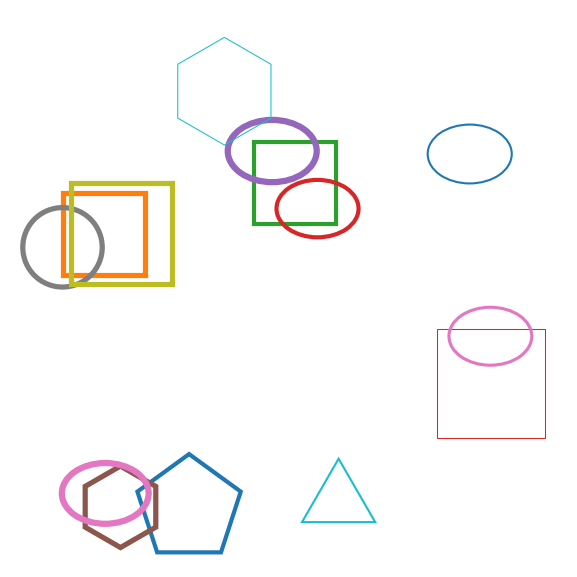[{"shape": "pentagon", "thickness": 2, "radius": 0.47, "center": [0.327, 0.119]}, {"shape": "oval", "thickness": 1, "radius": 0.36, "center": [0.813, 0.732]}, {"shape": "square", "thickness": 2.5, "radius": 0.35, "center": [0.18, 0.594]}, {"shape": "square", "thickness": 2, "radius": 0.36, "center": [0.511, 0.682]}, {"shape": "square", "thickness": 0.5, "radius": 0.47, "center": [0.85, 0.335]}, {"shape": "oval", "thickness": 2, "radius": 0.36, "center": [0.55, 0.638]}, {"shape": "oval", "thickness": 3, "radius": 0.39, "center": [0.471, 0.738]}, {"shape": "hexagon", "thickness": 2.5, "radius": 0.35, "center": [0.209, 0.122]}, {"shape": "oval", "thickness": 3, "radius": 0.38, "center": [0.182, 0.145]}, {"shape": "oval", "thickness": 1.5, "radius": 0.36, "center": [0.849, 0.417]}, {"shape": "circle", "thickness": 2.5, "radius": 0.34, "center": [0.108, 0.571]}, {"shape": "square", "thickness": 2.5, "radius": 0.44, "center": [0.211, 0.595]}, {"shape": "triangle", "thickness": 1, "radius": 0.37, "center": [0.586, 0.132]}, {"shape": "hexagon", "thickness": 0.5, "radius": 0.47, "center": [0.389, 0.841]}]